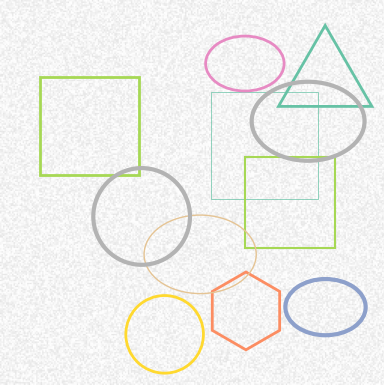[{"shape": "triangle", "thickness": 2, "radius": 0.7, "center": [0.845, 0.794]}, {"shape": "square", "thickness": 0.5, "radius": 0.7, "center": [0.688, 0.621]}, {"shape": "hexagon", "thickness": 2, "radius": 0.51, "center": [0.639, 0.192]}, {"shape": "oval", "thickness": 3, "radius": 0.52, "center": [0.846, 0.202]}, {"shape": "oval", "thickness": 2, "radius": 0.51, "center": [0.636, 0.835]}, {"shape": "square", "thickness": 2, "radius": 0.64, "center": [0.232, 0.673]}, {"shape": "square", "thickness": 1.5, "radius": 0.58, "center": [0.752, 0.474]}, {"shape": "circle", "thickness": 2, "radius": 0.5, "center": [0.428, 0.132]}, {"shape": "oval", "thickness": 1, "radius": 0.73, "center": [0.52, 0.339]}, {"shape": "circle", "thickness": 3, "radius": 0.63, "center": [0.368, 0.438]}, {"shape": "oval", "thickness": 3, "radius": 0.73, "center": [0.8, 0.685]}]